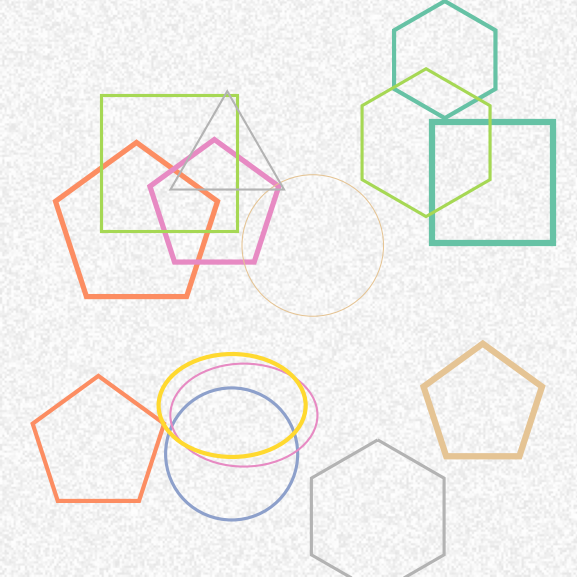[{"shape": "hexagon", "thickness": 2, "radius": 0.51, "center": [0.77, 0.896]}, {"shape": "square", "thickness": 3, "radius": 0.52, "center": [0.852, 0.683]}, {"shape": "pentagon", "thickness": 2, "radius": 0.6, "center": [0.17, 0.229]}, {"shape": "pentagon", "thickness": 2.5, "radius": 0.74, "center": [0.236, 0.605]}, {"shape": "circle", "thickness": 1.5, "radius": 0.57, "center": [0.401, 0.213]}, {"shape": "oval", "thickness": 1, "radius": 0.64, "center": [0.422, 0.28]}, {"shape": "pentagon", "thickness": 2.5, "radius": 0.59, "center": [0.371, 0.64]}, {"shape": "square", "thickness": 1.5, "radius": 0.59, "center": [0.293, 0.717]}, {"shape": "hexagon", "thickness": 1.5, "radius": 0.64, "center": [0.738, 0.752]}, {"shape": "oval", "thickness": 2, "radius": 0.64, "center": [0.402, 0.297]}, {"shape": "circle", "thickness": 0.5, "radius": 0.61, "center": [0.542, 0.574]}, {"shape": "pentagon", "thickness": 3, "radius": 0.54, "center": [0.836, 0.296]}, {"shape": "hexagon", "thickness": 1.5, "radius": 0.66, "center": [0.654, 0.105]}, {"shape": "triangle", "thickness": 1, "radius": 0.57, "center": [0.394, 0.728]}]